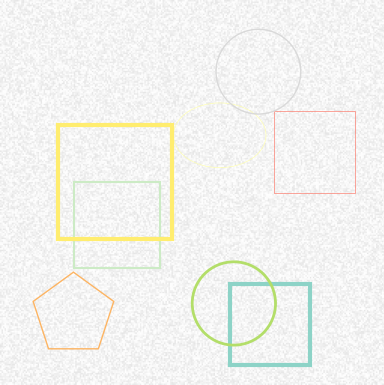[{"shape": "square", "thickness": 3, "radius": 0.52, "center": [0.701, 0.157]}, {"shape": "oval", "thickness": 0.5, "radius": 0.6, "center": [0.571, 0.649]}, {"shape": "square", "thickness": 0.5, "radius": 0.53, "center": [0.816, 0.605]}, {"shape": "pentagon", "thickness": 1, "radius": 0.55, "center": [0.191, 0.183]}, {"shape": "circle", "thickness": 2, "radius": 0.54, "center": [0.607, 0.212]}, {"shape": "circle", "thickness": 1, "radius": 0.55, "center": [0.671, 0.814]}, {"shape": "square", "thickness": 1.5, "radius": 0.56, "center": [0.303, 0.415]}, {"shape": "square", "thickness": 3, "radius": 0.74, "center": [0.299, 0.527]}]